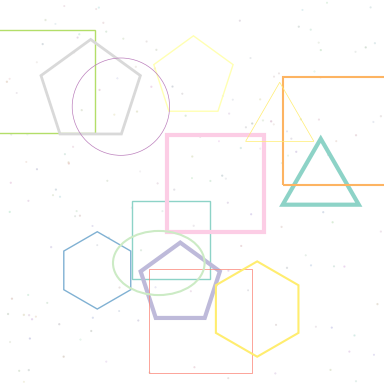[{"shape": "triangle", "thickness": 3, "radius": 0.57, "center": [0.833, 0.525]}, {"shape": "square", "thickness": 1, "radius": 0.5, "center": [0.444, 0.377]}, {"shape": "pentagon", "thickness": 1, "radius": 0.54, "center": [0.502, 0.799]}, {"shape": "pentagon", "thickness": 3, "radius": 0.54, "center": [0.468, 0.262]}, {"shape": "square", "thickness": 0.5, "radius": 0.67, "center": [0.522, 0.166]}, {"shape": "hexagon", "thickness": 1, "radius": 0.5, "center": [0.253, 0.298]}, {"shape": "square", "thickness": 1.5, "radius": 0.7, "center": [0.875, 0.66]}, {"shape": "square", "thickness": 1, "radius": 0.67, "center": [0.112, 0.788]}, {"shape": "square", "thickness": 3, "radius": 0.63, "center": [0.559, 0.523]}, {"shape": "pentagon", "thickness": 2, "radius": 0.68, "center": [0.236, 0.762]}, {"shape": "circle", "thickness": 0.5, "radius": 0.63, "center": [0.314, 0.723]}, {"shape": "oval", "thickness": 1.5, "radius": 0.59, "center": [0.412, 0.317]}, {"shape": "hexagon", "thickness": 1.5, "radius": 0.62, "center": [0.668, 0.197]}, {"shape": "triangle", "thickness": 0.5, "radius": 0.51, "center": [0.727, 0.684]}]